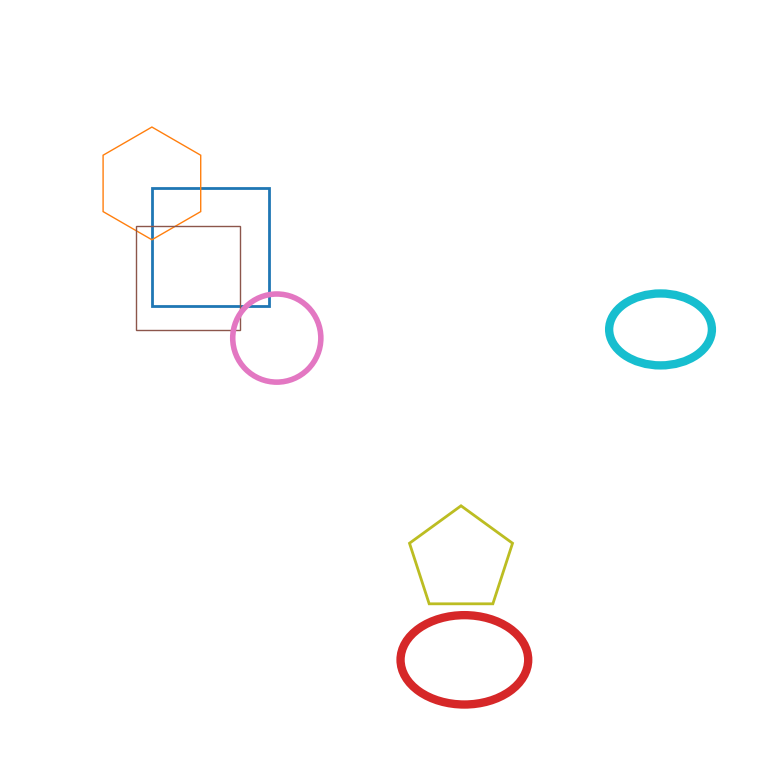[{"shape": "square", "thickness": 1, "radius": 0.38, "center": [0.273, 0.679]}, {"shape": "hexagon", "thickness": 0.5, "radius": 0.37, "center": [0.197, 0.762]}, {"shape": "oval", "thickness": 3, "radius": 0.41, "center": [0.603, 0.143]}, {"shape": "square", "thickness": 0.5, "radius": 0.34, "center": [0.244, 0.639]}, {"shape": "circle", "thickness": 2, "radius": 0.29, "center": [0.359, 0.561]}, {"shape": "pentagon", "thickness": 1, "radius": 0.35, "center": [0.599, 0.273]}, {"shape": "oval", "thickness": 3, "radius": 0.33, "center": [0.858, 0.572]}]